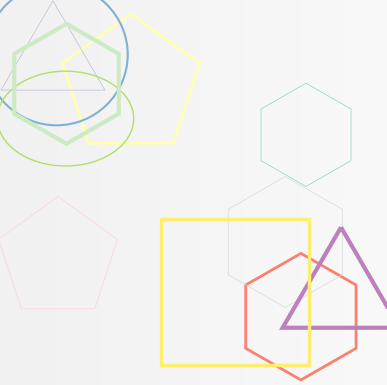[{"shape": "hexagon", "thickness": 0.5, "radius": 0.67, "center": [0.79, 0.65]}, {"shape": "pentagon", "thickness": 2, "radius": 0.93, "center": [0.338, 0.778]}, {"shape": "triangle", "thickness": 0.5, "radius": 0.77, "center": [0.137, 0.843]}, {"shape": "hexagon", "thickness": 2, "radius": 0.82, "center": [0.777, 0.177]}, {"shape": "circle", "thickness": 1.5, "radius": 0.92, "center": [0.146, 0.858]}, {"shape": "oval", "thickness": 1, "radius": 0.88, "center": [0.169, 0.692]}, {"shape": "pentagon", "thickness": 0.5, "radius": 0.81, "center": [0.15, 0.328]}, {"shape": "hexagon", "thickness": 0.5, "radius": 0.85, "center": [0.736, 0.371]}, {"shape": "triangle", "thickness": 3, "radius": 0.87, "center": [0.88, 0.236]}, {"shape": "hexagon", "thickness": 3, "radius": 0.78, "center": [0.172, 0.782]}, {"shape": "square", "thickness": 2.5, "radius": 0.95, "center": [0.606, 0.241]}]